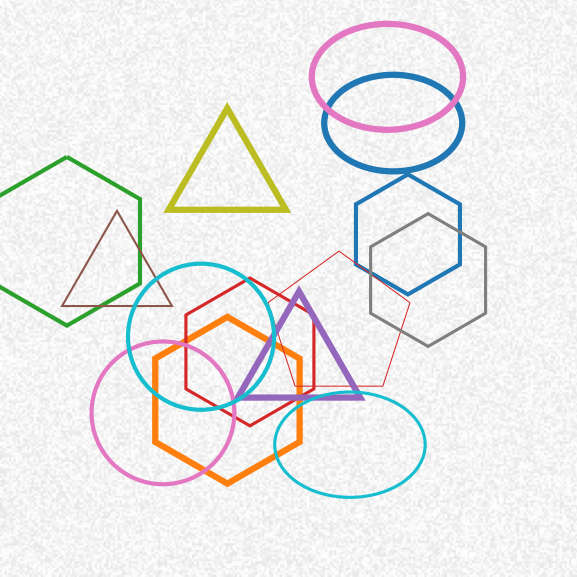[{"shape": "oval", "thickness": 3, "radius": 0.6, "center": [0.681, 0.786]}, {"shape": "hexagon", "thickness": 2, "radius": 0.52, "center": [0.706, 0.593]}, {"shape": "hexagon", "thickness": 3, "radius": 0.72, "center": [0.394, 0.306]}, {"shape": "hexagon", "thickness": 2, "radius": 0.73, "center": [0.116, 0.581]}, {"shape": "hexagon", "thickness": 1.5, "radius": 0.64, "center": [0.433, 0.39]}, {"shape": "pentagon", "thickness": 0.5, "radius": 0.65, "center": [0.587, 0.435]}, {"shape": "triangle", "thickness": 3, "radius": 0.61, "center": [0.518, 0.372]}, {"shape": "triangle", "thickness": 1, "radius": 0.55, "center": [0.203, 0.524]}, {"shape": "oval", "thickness": 3, "radius": 0.66, "center": [0.671, 0.866]}, {"shape": "circle", "thickness": 2, "radius": 0.62, "center": [0.282, 0.284]}, {"shape": "hexagon", "thickness": 1.5, "radius": 0.57, "center": [0.741, 0.514]}, {"shape": "triangle", "thickness": 3, "radius": 0.59, "center": [0.394, 0.694]}, {"shape": "circle", "thickness": 2, "radius": 0.63, "center": [0.348, 0.416]}, {"shape": "oval", "thickness": 1.5, "radius": 0.65, "center": [0.606, 0.229]}]